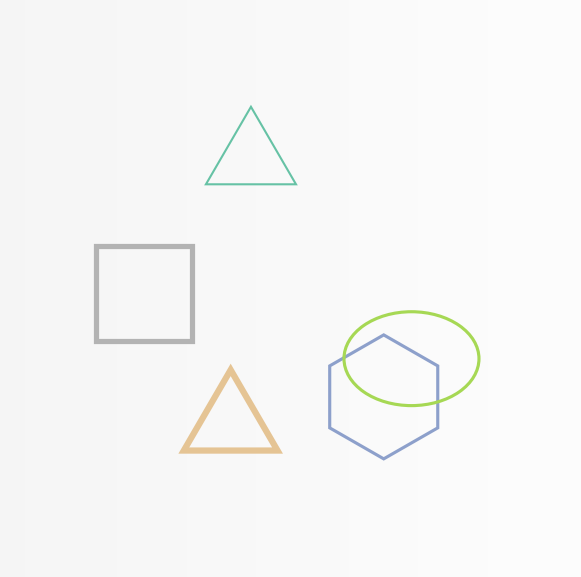[{"shape": "triangle", "thickness": 1, "radius": 0.45, "center": [0.432, 0.725]}, {"shape": "hexagon", "thickness": 1.5, "radius": 0.54, "center": [0.66, 0.312]}, {"shape": "oval", "thickness": 1.5, "radius": 0.58, "center": [0.708, 0.378]}, {"shape": "triangle", "thickness": 3, "radius": 0.47, "center": [0.397, 0.266]}, {"shape": "square", "thickness": 2.5, "radius": 0.41, "center": [0.248, 0.491]}]